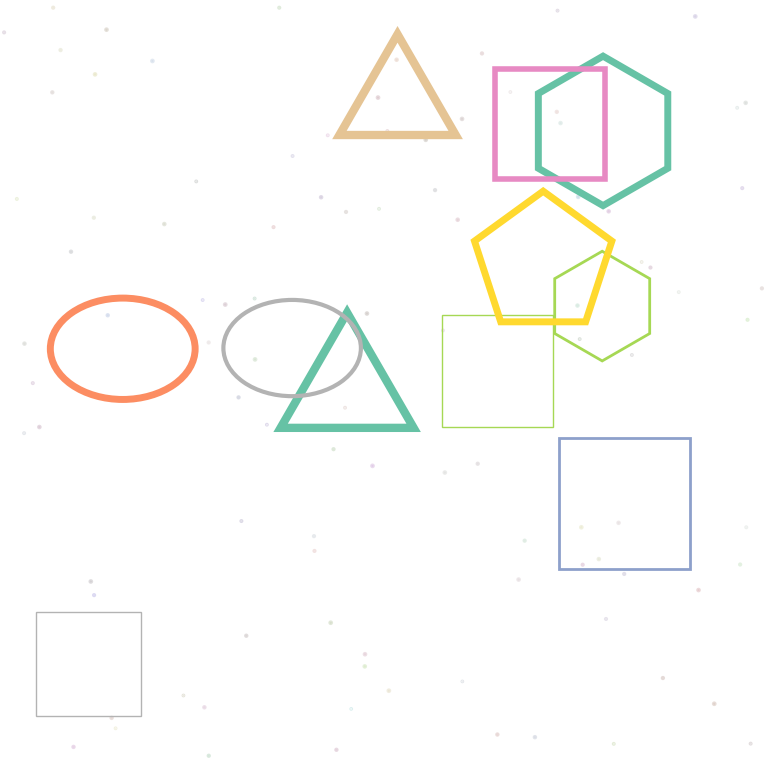[{"shape": "hexagon", "thickness": 2.5, "radius": 0.49, "center": [0.783, 0.83]}, {"shape": "triangle", "thickness": 3, "radius": 0.5, "center": [0.451, 0.494]}, {"shape": "oval", "thickness": 2.5, "radius": 0.47, "center": [0.159, 0.547]}, {"shape": "square", "thickness": 1, "radius": 0.43, "center": [0.811, 0.346]}, {"shape": "square", "thickness": 2, "radius": 0.36, "center": [0.715, 0.839]}, {"shape": "square", "thickness": 0.5, "radius": 0.36, "center": [0.646, 0.518]}, {"shape": "hexagon", "thickness": 1, "radius": 0.36, "center": [0.782, 0.602]}, {"shape": "pentagon", "thickness": 2.5, "radius": 0.47, "center": [0.705, 0.658]}, {"shape": "triangle", "thickness": 3, "radius": 0.44, "center": [0.516, 0.868]}, {"shape": "oval", "thickness": 1.5, "radius": 0.45, "center": [0.379, 0.548]}, {"shape": "square", "thickness": 0.5, "radius": 0.34, "center": [0.115, 0.138]}]